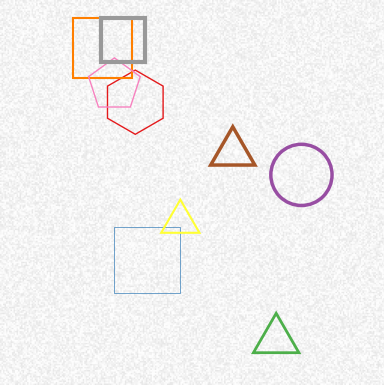[{"shape": "hexagon", "thickness": 1, "radius": 0.42, "center": [0.351, 0.735]}, {"shape": "square", "thickness": 0.5, "radius": 0.43, "center": [0.382, 0.324]}, {"shape": "triangle", "thickness": 2, "radius": 0.34, "center": [0.717, 0.118]}, {"shape": "circle", "thickness": 2.5, "radius": 0.4, "center": [0.783, 0.546]}, {"shape": "square", "thickness": 1.5, "radius": 0.39, "center": [0.267, 0.875]}, {"shape": "triangle", "thickness": 1.5, "radius": 0.29, "center": [0.468, 0.424]}, {"shape": "triangle", "thickness": 2.5, "radius": 0.33, "center": [0.605, 0.604]}, {"shape": "pentagon", "thickness": 1, "radius": 0.35, "center": [0.297, 0.779]}, {"shape": "square", "thickness": 3, "radius": 0.29, "center": [0.319, 0.896]}]